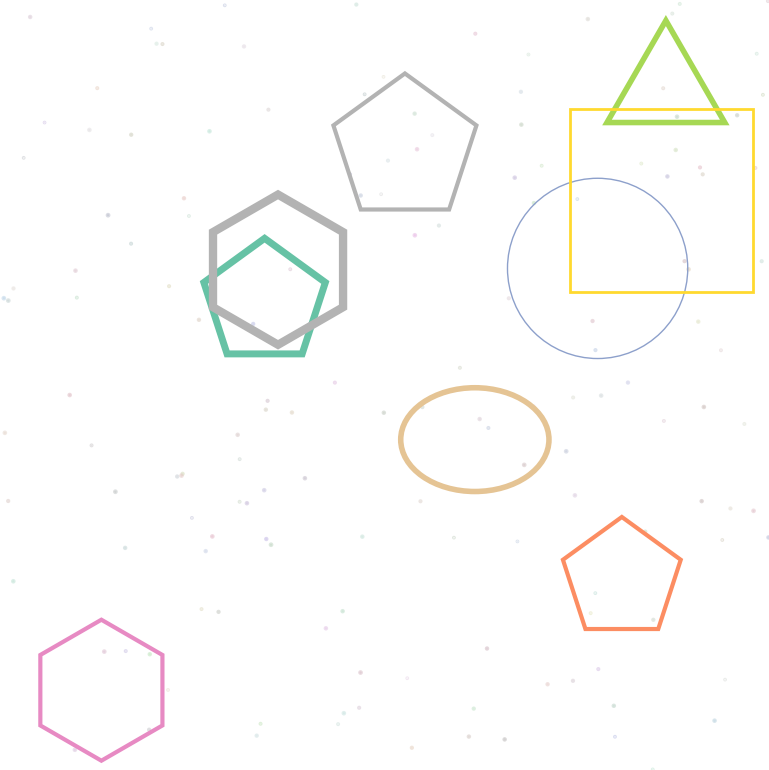[{"shape": "pentagon", "thickness": 2.5, "radius": 0.41, "center": [0.344, 0.608]}, {"shape": "pentagon", "thickness": 1.5, "radius": 0.4, "center": [0.808, 0.248]}, {"shape": "circle", "thickness": 0.5, "radius": 0.59, "center": [0.776, 0.651]}, {"shape": "hexagon", "thickness": 1.5, "radius": 0.46, "center": [0.132, 0.104]}, {"shape": "triangle", "thickness": 2, "radius": 0.44, "center": [0.865, 0.885]}, {"shape": "square", "thickness": 1, "radius": 0.59, "center": [0.859, 0.739]}, {"shape": "oval", "thickness": 2, "radius": 0.48, "center": [0.617, 0.429]}, {"shape": "hexagon", "thickness": 3, "radius": 0.49, "center": [0.361, 0.65]}, {"shape": "pentagon", "thickness": 1.5, "radius": 0.49, "center": [0.526, 0.807]}]